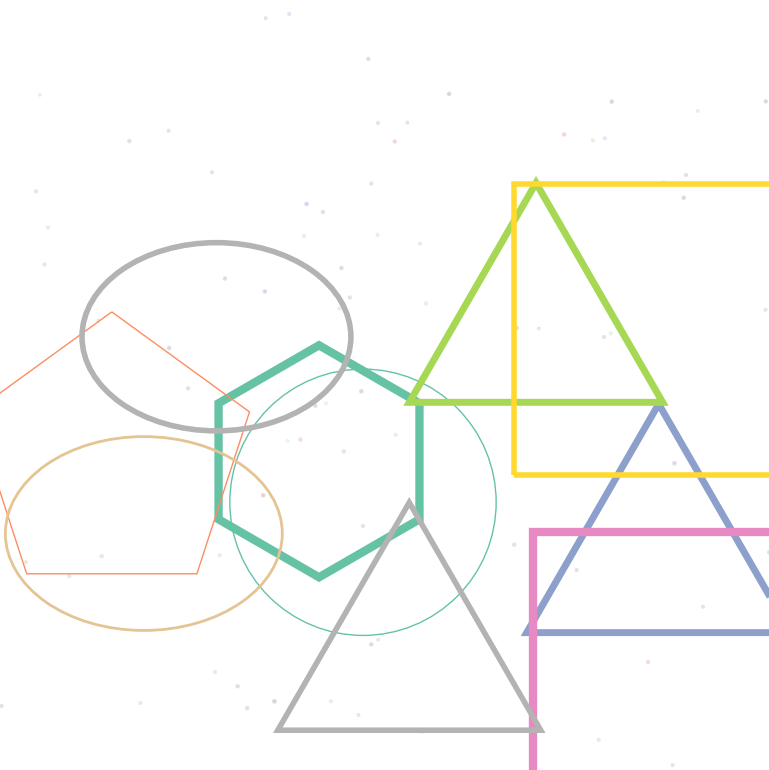[{"shape": "hexagon", "thickness": 3, "radius": 0.75, "center": [0.414, 0.401]}, {"shape": "circle", "thickness": 0.5, "radius": 0.86, "center": [0.471, 0.348]}, {"shape": "pentagon", "thickness": 0.5, "radius": 0.94, "center": [0.145, 0.407]}, {"shape": "triangle", "thickness": 2.5, "radius": 0.99, "center": [0.855, 0.277]}, {"shape": "square", "thickness": 3, "radius": 0.84, "center": [0.861, 0.142]}, {"shape": "triangle", "thickness": 2.5, "radius": 0.95, "center": [0.696, 0.572]}, {"shape": "square", "thickness": 2, "radius": 0.94, "center": [0.856, 0.572]}, {"shape": "oval", "thickness": 1, "radius": 0.9, "center": [0.187, 0.307]}, {"shape": "oval", "thickness": 2, "radius": 0.87, "center": [0.281, 0.563]}, {"shape": "triangle", "thickness": 2, "radius": 0.99, "center": [0.532, 0.15]}]